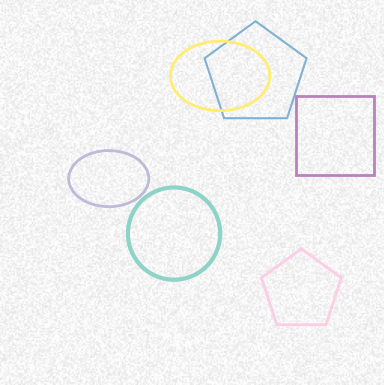[{"shape": "circle", "thickness": 3, "radius": 0.6, "center": [0.452, 0.393]}, {"shape": "oval", "thickness": 2, "radius": 0.52, "center": [0.282, 0.536]}, {"shape": "pentagon", "thickness": 1.5, "radius": 0.7, "center": [0.664, 0.806]}, {"shape": "pentagon", "thickness": 2, "radius": 0.54, "center": [0.783, 0.245]}, {"shape": "square", "thickness": 2, "radius": 0.51, "center": [0.87, 0.648]}, {"shape": "oval", "thickness": 2, "radius": 0.65, "center": [0.572, 0.803]}]